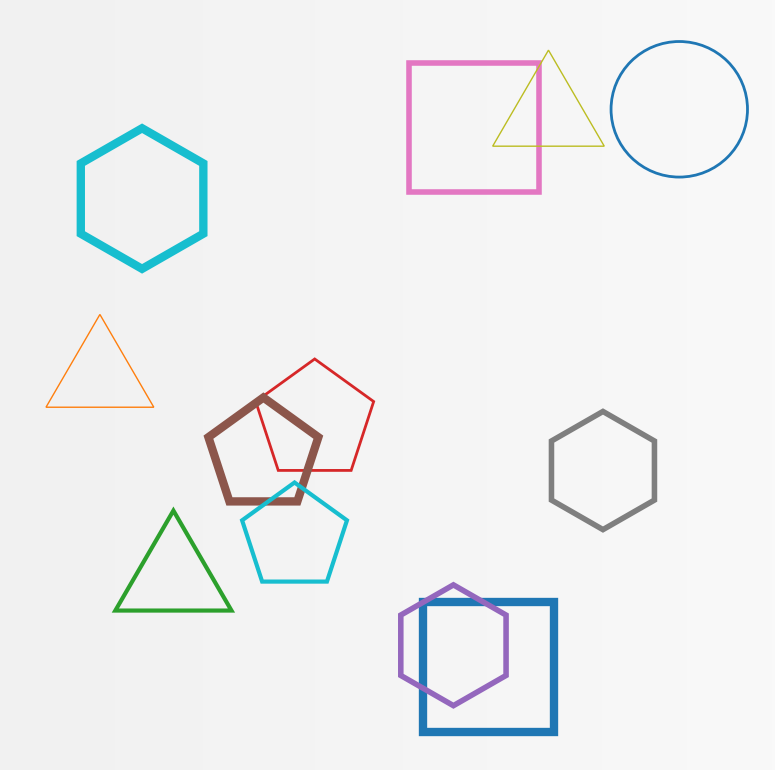[{"shape": "square", "thickness": 3, "radius": 0.42, "center": [0.63, 0.133]}, {"shape": "circle", "thickness": 1, "radius": 0.44, "center": [0.876, 0.858]}, {"shape": "triangle", "thickness": 0.5, "radius": 0.4, "center": [0.129, 0.511]}, {"shape": "triangle", "thickness": 1.5, "radius": 0.43, "center": [0.224, 0.25]}, {"shape": "pentagon", "thickness": 1, "radius": 0.4, "center": [0.406, 0.454]}, {"shape": "hexagon", "thickness": 2, "radius": 0.39, "center": [0.585, 0.162]}, {"shape": "pentagon", "thickness": 3, "radius": 0.37, "center": [0.34, 0.409]}, {"shape": "square", "thickness": 2, "radius": 0.42, "center": [0.612, 0.835]}, {"shape": "hexagon", "thickness": 2, "radius": 0.38, "center": [0.778, 0.389]}, {"shape": "triangle", "thickness": 0.5, "radius": 0.42, "center": [0.708, 0.852]}, {"shape": "hexagon", "thickness": 3, "radius": 0.46, "center": [0.183, 0.742]}, {"shape": "pentagon", "thickness": 1.5, "radius": 0.36, "center": [0.38, 0.302]}]